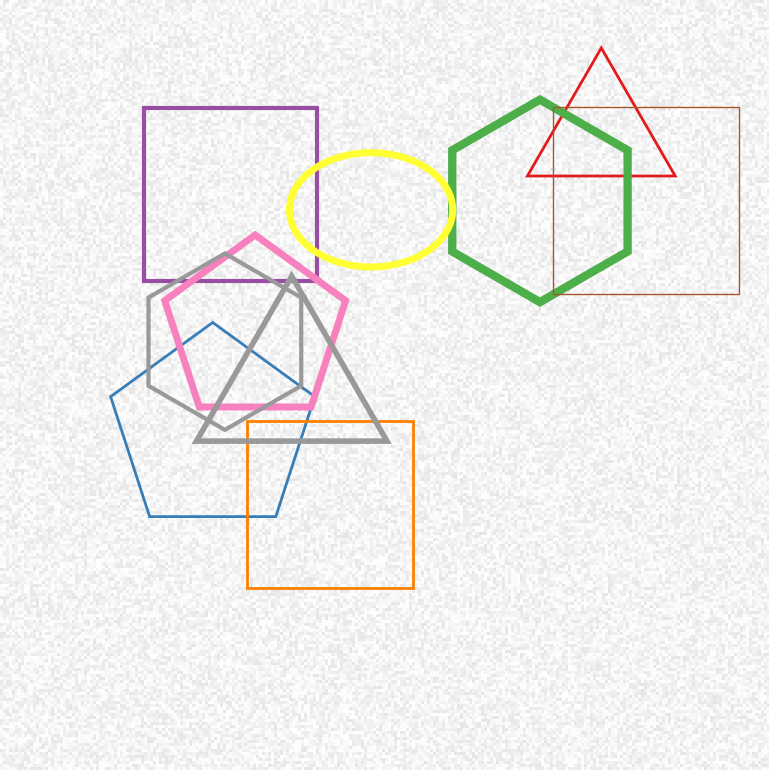[{"shape": "triangle", "thickness": 1, "radius": 0.55, "center": [0.781, 0.827]}, {"shape": "pentagon", "thickness": 1, "radius": 0.7, "center": [0.276, 0.442]}, {"shape": "hexagon", "thickness": 3, "radius": 0.66, "center": [0.701, 0.739]}, {"shape": "square", "thickness": 1.5, "radius": 0.56, "center": [0.299, 0.748]}, {"shape": "square", "thickness": 1, "radius": 0.54, "center": [0.429, 0.345]}, {"shape": "oval", "thickness": 2.5, "radius": 0.53, "center": [0.482, 0.727]}, {"shape": "square", "thickness": 0.5, "radius": 0.61, "center": [0.839, 0.739]}, {"shape": "pentagon", "thickness": 2.5, "radius": 0.62, "center": [0.331, 0.571]}, {"shape": "triangle", "thickness": 2, "radius": 0.71, "center": [0.379, 0.499]}, {"shape": "hexagon", "thickness": 1.5, "radius": 0.57, "center": [0.292, 0.556]}]